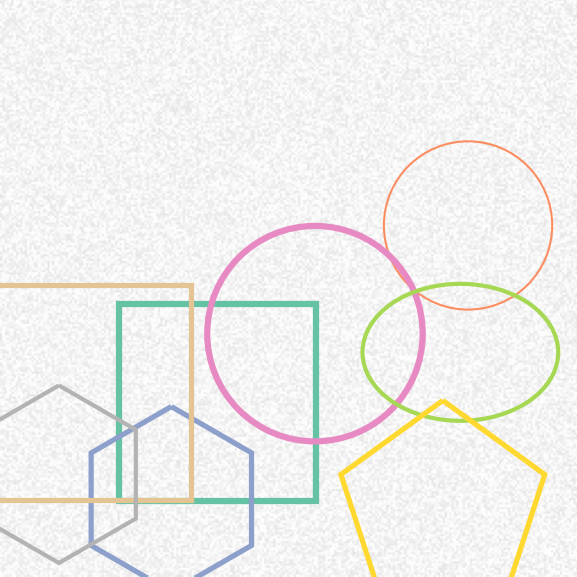[{"shape": "square", "thickness": 3, "radius": 0.85, "center": [0.377, 0.302]}, {"shape": "circle", "thickness": 1, "radius": 0.73, "center": [0.81, 0.609]}, {"shape": "hexagon", "thickness": 2.5, "radius": 0.8, "center": [0.297, 0.135]}, {"shape": "circle", "thickness": 3, "radius": 0.93, "center": [0.545, 0.421]}, {"shape": "oval", "thickness": 2, "radius": 0.85, "center": [0.797, 0.389]}, {"shape": "pentagon", "thickness": 2.5, "radius": 0.93, "center": [0.767, 0.12]}, {"shape": "square", "thickness": 2.5, "radius": 0.93, "center": [0.144, 0.32]}, {"shape": "hexagon", "thickness": 2, "radius": 0.77, "center": [0.102, 0.178]}]